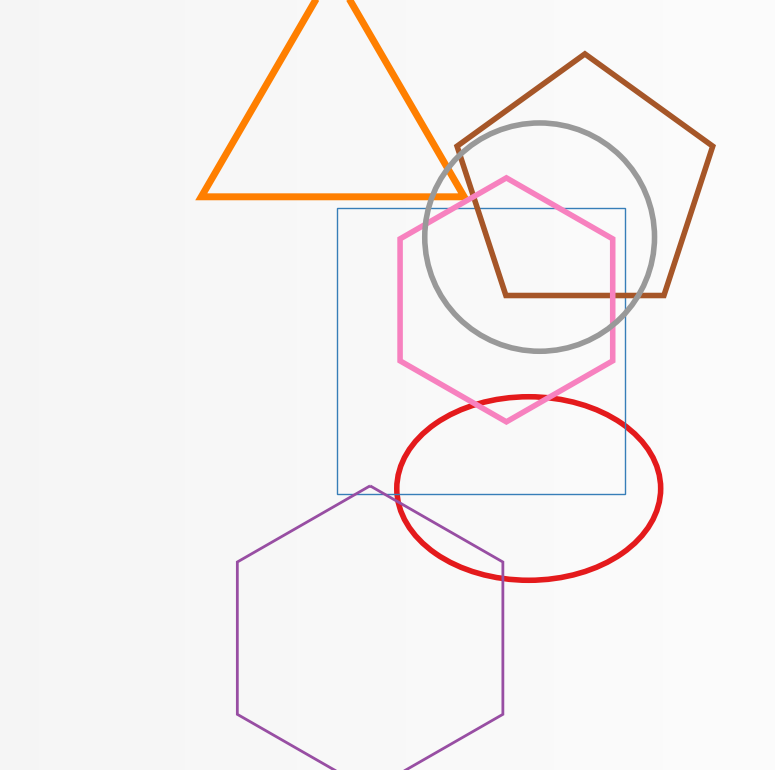[{"shape": "oval", "thickness": 2, "radius": 0.85, "center": [0.682, 0.366]}, {"shape": "square", "thickness": 0.5, "radius": 0.93, "center": [0.621, 0.544]}, {"shape": "hexagon", "thickness": 1, "radius": 0.99, "center": [0.478, 0.171]}, {"shape": "triangle", "thickness": 2.5, "radius": 0.98, "center": [0.429, 0.842]}, {"shape": "pentagon", "thickness": 2, "radius": 0.87, "center": [0.755, 0.757]}, {"shape": "hexagon", "thickness": 2, "radius": 0.79, "center": [0.653, 0.611]}, {"shape": "circle", "thickness": 2, "radius": 0.74, "center": [0.696, 0.692]}]